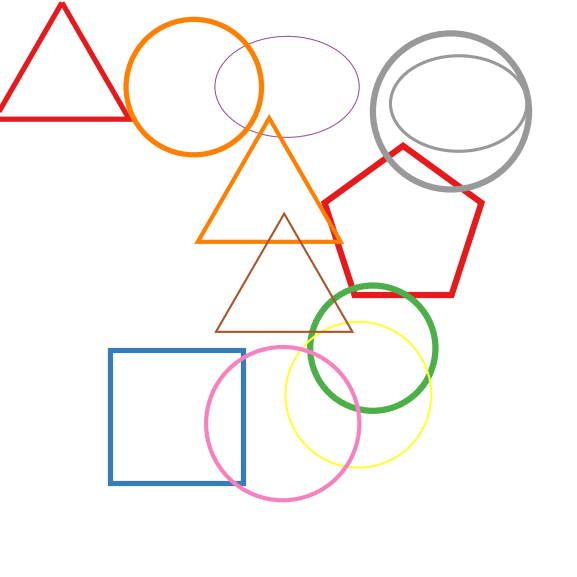[{"shape": "triangle", "thickness": 2.5, "radius": 0.67, "center": [0.107, 0.86]}, {"shape": "pentagon", "thickness": 3, "radius": 0.71, "center": [0.698, 0.604]}, {"shape": "square", "thickness": 2.5, "radius": 0.58, "center": [0.306, 0.278]}, {"shape": "circle", "thickness": 3, "radius": 0.54, "center": [0.646, 0.396]}, {"shape": "oval", "thickness": 0.5, "radius": 0.62, "center": [0.497, 0.849]}, {"shape": "triangle", "thickness": 2, "radius": 0.71, "center": [0.466, 0.652]}, {"shape": "circle", "thickness": 2.5, "radius": 0.59, "center": [0.336, 0.848]}, {"shape": "circle", "thickness": 1, "radius": 0.63, "center": [0.621, 0.316]}, {"shape": "triangle", "thickness": 1, "radius": 0.68, "center": [0.492, 0.493]}, {"shape": "circle", "thickness": 2, "radius": 0.66, "center": [0.49, 0.266]}, {"shape": "circle", "thickness": 3, "radius": 0.68, "center": [0.781, 0.806]}, {"shape": "oval", "thickness": 1.5, "radius": 0.59, "center": [0.794, 0.82]}]